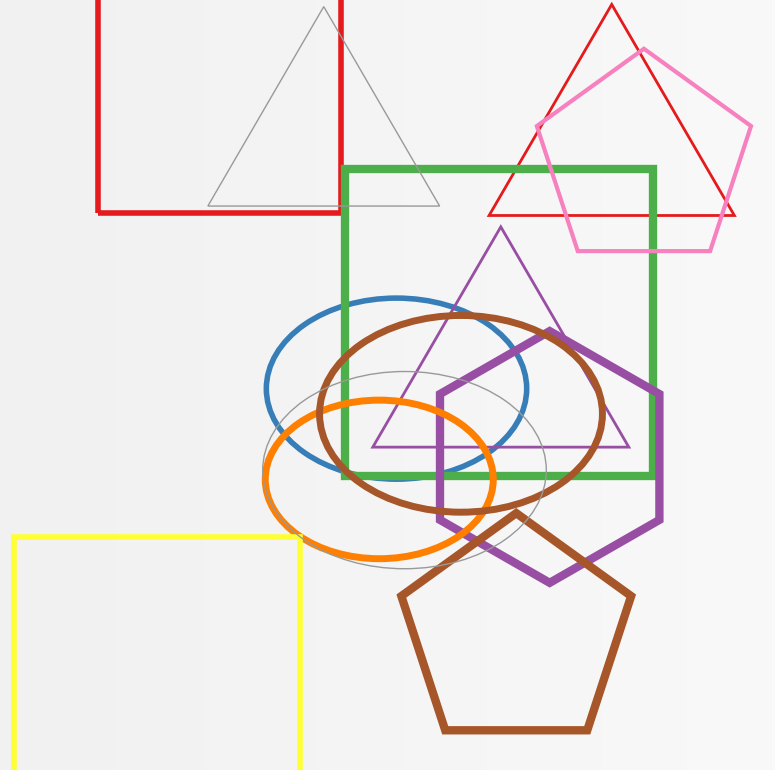[{"shape": "square", "thickness": 2, "radius": 0.78, "center": [0.284, 0.88]}, {"shape": "triangle", "thickness": 1, "radius": 0.91, "center": [0.789, 0.812]}, {"shape": "oval", "thickness": 2, "radius": 0.84, "center": [0.512, 0.495]}, {"shape": "square", "thickness": 3, "radius": 1.0, "center": [0.644, 0.581]}, {"shape": "hexagon", "thickness": 3, "radius": 0.82, "center": [0.709, 0.407]}, {"shape": "triangle", "thickness": 1, "radius": 0.95, "center": [0.646, 0.515]}, {"shape": "oval", "thickness": 2.5, "radius": 0.74, "center": [0.489, 0.377]}, {"shape": "square", "thickness": 2, "radius": 0.92, "center": [0.203, 0.118]}, {"shape": "oval", "thickness": 2.5, "radius": 0.91, "center": [0.595, 0.463]}, {"shape": "pentagon", "thickness": 3, "radius": 0.78, "center": [0.666, 0.178]}, {"shape": "pentagon", "thickness": 1.5, "radius": 0.73, "center": [0.831, 0.791]}, {"shape": "oval", "thickness": 0.5, "radius": 0.91, "center": [0.522, 0.389]}, {"shape": "triangle", "thickness": 0.5, "radius": 0.86, "center": [0.418, 0.819]}]